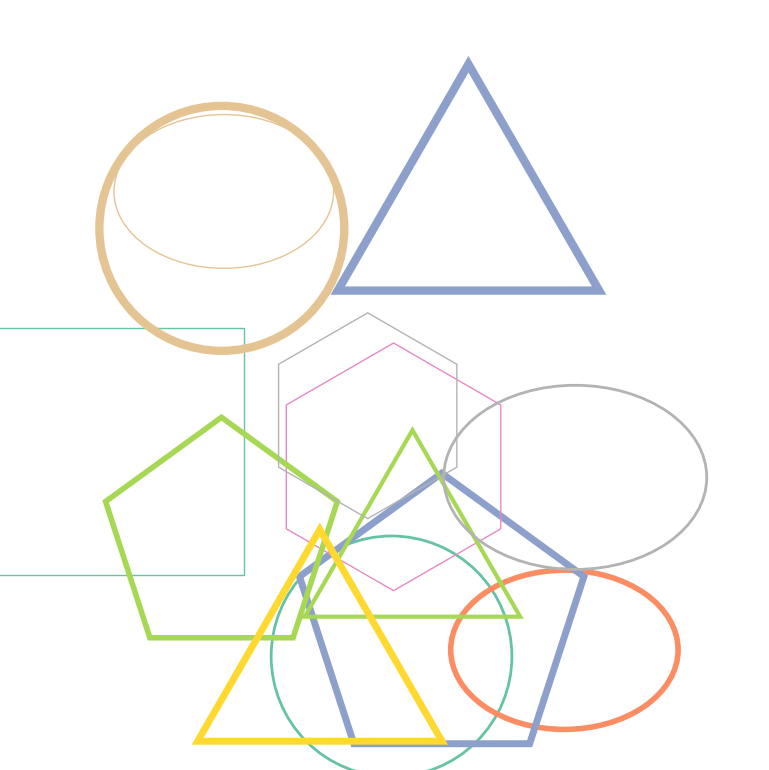[{"shape": "square", "thickness": 0.5, "radius": 0.8, "center": [0.157, 0.414]}, {"shape": "circle", "thickness": 1, "radius": 0.78, "center": [0.508, 0.148]}, {"shape": "oval", "thickness": 2, "radius": 0.74, "center": [0.733, 0.156]}, {"shape": "pentagon", "thickness": 2.5, "radius": 0.97, "center": [0.574, 0.191]}, {"shape": "triangle", "thickness": 3, "radius": 0.98, "center": [0.608, 0.721]}, {"shape": "hexagon", "thickness": 0.5, "radius": 0.8, "center": [0.511, 0.394]}, {"shape": "triangle", "thickness": 1.5, "radius": 0.81, "center": [0.536, 0.28]}, {"shape": "pentagon", "thickness": 2, "radius": 0.79, "center": [0.288, 0.3]}, {"shape": "triangle", "thickness": 2.5, "radius": 0.92, "center": [0.415, 0.129]}, {"shape": "circle", "thickness": 3, "radius": 0.8, "center": [0.288, 0.703]}, {"shape": "oval", "thickness": 0.5, "radius": 0.71, "center": [0.291, 0.751]}, {"shape": "oval", "thickness": 1, "radius": 0.85, "center": [0.747, 0.38]}, {"shape": "hexagon", "thickness": 0.5, "radius": 0.67, "center": [0.478, 0.46]}]